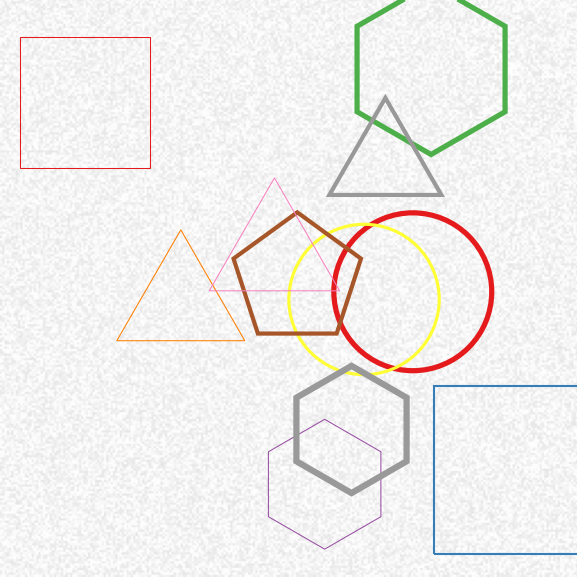[{"shape": "square", "thickness": 0.5, "radius": 0.56, "center": [0.148, 0.822]}, {"shape": "circle", "thickness": 2.5, "radius": 0.68, "center": [0.715, 0.494]}, {"shape": "square", "thickness": 1, "radius": 0.73, "center": [0.896, 0.185]}, {"shape": "hexagon", "thickness": 2.5, "radius": 0.74, "center": [0.746, 0.88]}, {"shape": "hexagon", "thickness": 0.5, "radius": 0.56, "center": [0.562, 0.161]}, {"shape": "triangle", "thickness": 0.5, "radius": 0.64, "center": [0.313, 0.473]}, {"shape": "circle", "thickness": 1.5, "radius": 0.65, "center": [0.63, 0.481]}, {"shape": "pentagon", "thickness": 2, "radius": 0.58, "center": [0.515, 0.515]}, {"shape": "triangle", "thickness": 0.5, "radius": 0.65, "center": [0.475, 0.561]}, {"shape": "hexagon", "thickness": 3, "radius": 0.55, "center": [0.609, 0.255]}, {"shape": "triangle", "thickness": 2, "radius": 0.56, "center": [0.667, 0.718]}]